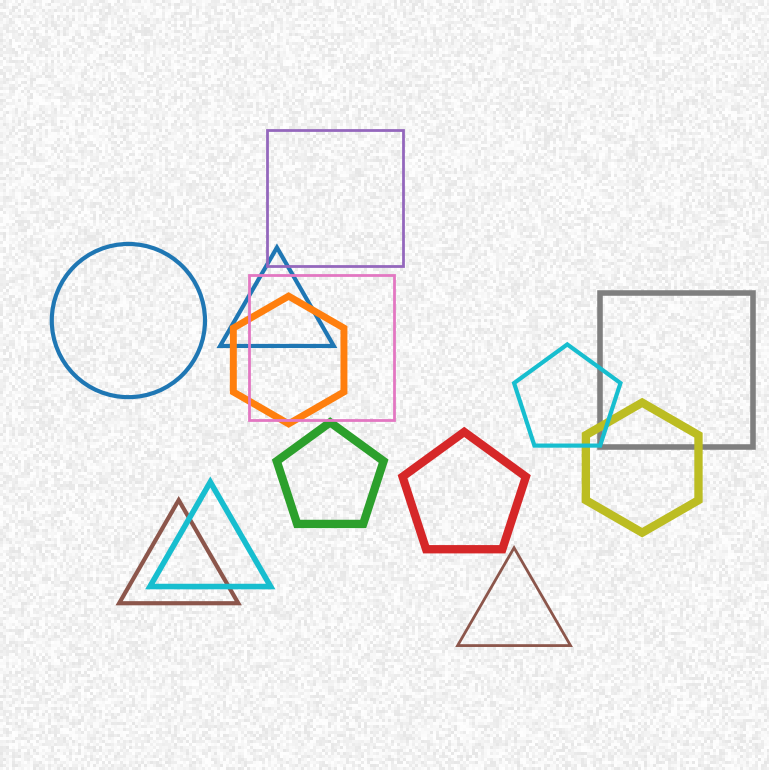[{"shape": "triangle", "thickness": 1.5, "radius": 0.43, "center": [0.36, 0.593]}, {"shape": "circle", "thickness": 1.5, "radius": 0.5, "center": [0.167, 0.584]}, {"shape": "hexagon", "thickness": 2.5, "radius": 0.41, "center": [0.375, 0.532]}, {"shape": "pentagon", "thickness": 3, "radius": 0.36, "center": [0.429, 0.379]}, {"shape": "pentagon", "thickness": 3, "radius": 0.42, "center": [0.603, 0.355]}, {"shape": "square", "thickness": 1, "radius": 0.44, "center": [0.435, 0.743]}, {"shape": "triangle", "thickness": 1, "radius": 0.42, "center": [0.668, 0.204]}, {"shape": "triangle", "thickness": 1.5, "radius": 0.45, "center": [0.232, 0.261]}, {"shape": "square", "thickness": 1, "radius": 0.47, "center": [0.418, 0.549]}, {"shape": "square", "thickness": 2, "radius": 0.5, "center": [0.879, 0.52]}, {"shape": "hexagon", "thickness": 3, "radius": 0.42, "center": [0.834, 0.393]}, {"shape": "triangle", "thickness": 2, "radius": 0.45, "center": [0.273, 0.284]}, {"shape": "pentagon", "thickness": 1.5, "radius": 0.36, "center": [0.737, 0.48]}]